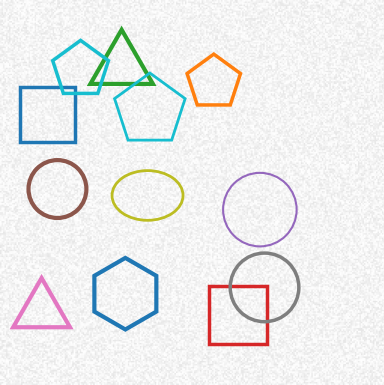[{"shape": "hexagon", "thickness": 3, "radius": 0.46, "center": [0.326, 0.237]}, {"shape": "square", "thickness": 2.5, "radius": 0.35, "center": [0.123, 0.702]}, {"shape": "pentagon", "thickness": 2.5, "radius": 0.36, "center": [0.555, 0.786]}, {"shape": "triangle", "thickness": 3, "radius": 0.47, "center": [0.316, 0.829]}, {"shape": "square", "thickness": 2.5, "radius": 0.38, "center": [0.617, 0.181]}, {"shape": "circle", "thickness": 1.5, "radius": 0.48, "center": [0.675, 0.456]}, {"shape": "circle", "thickness": 3, "radius": 0.38, "center": [0.149, 0.509]}, {"shape": "triangle", "thickness": 3, "radius": 0.43, "center": [0.108, 0.193]}, {"shape": "circle", "thickness": 2.5, "radius": 0.45, "center": [0.687, 0.254]}, {"shape": "oval", "thickness": 2, "radius": 0.46, "center": [0.383, 0.492]}, {"shape": "pentagon", "thickness": 2.5, "radius": 0.38, "center": [0.209, 0.819]}, {"shape": "pentagon", "thickness": 2, "radius": 0.48, "center": [0.389, 0.714]}]